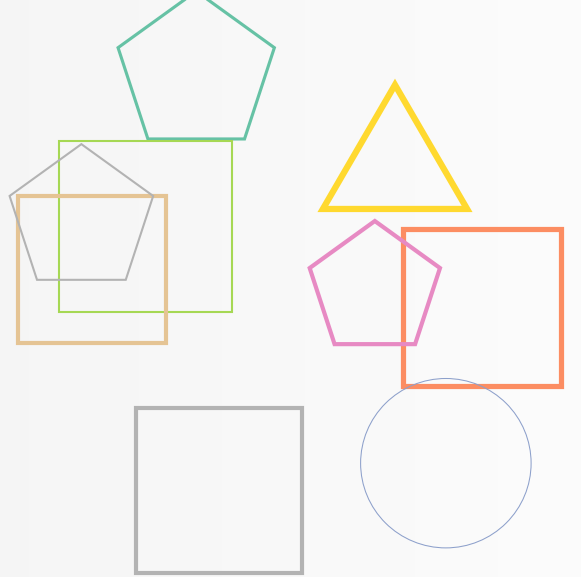[{"shape": "pentagon", "thickness": 1.5, "radius": 0.71, "center": [0.338, 0.873]}, {"shape": "square", "thickness": 2.5, "radius": 0.68, "center": [0.829, 0.467]}, {"shape": "circle", "thickness": 0.5, "radius": 0.73, "center": [0.767, 0.197]}, {"shape": "pentagon", "thickness": 2, "radius": 0.59, "center": [0.645, 0.499]}, {"shape": "square", "thickness": 1, "radius": 0.74, "center": [0.25, 0.607]}, {"shape": "triangle", "thickness": 3, "radius": 0.72, "center": [0.68, 0.709]}, {"shape": "square", "thickness": 2, "radius": 0.64, "center": [0.158, 0.533]}, {"shape": "square", "thickness": 2, "radius": 0.71, "center": [0.377, 0.15]}, {"shape": "pentagon", "thickness": 1, "radius": 0.65, "center": [0.14, 0.62]}]